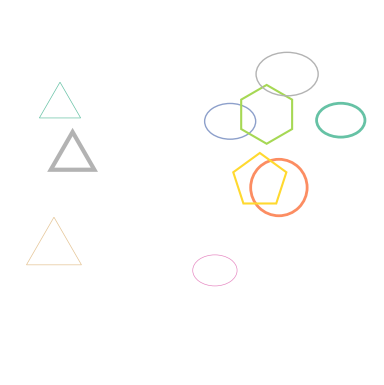[{"shape": "triangle", "thickness": 0.5, "radius": 0.31, "center": [0.156, 0.725]}, {"shape": "oval", "thickness": 2, "radius": 0.31, "center": [0.885, 0.688]}, {"shape": "circle", "thickness": 2, "radius": 0.37, "center": [0.724, 0.513]}, {"shape": "oval", "thickness": 1, "radius": 0.33, "center": [0.598, 0.685]}, {"shape": "oval", "thickness": 0.5, "radius": 0.29, "center": [0.558, 0.298]}, {"shape": "hexagon", "thickness": 1.5, "radius": 0.38, "center": [0.693, 0.703]}, {"shape": "pentagon", "thickness": 1.5, "radius": 0.36, "center": [0.675, 0.53]}, {"shape": "triangle", "thickness": 0.5, "radius": 0.41, "center": [0.14, 0.353]}, {"shape": "triangle", "thickness": 3, "radius": 0.33, "center": [0.189, 0.592]}, {"shape": "oval", "thickness": 1, "radius": 0.4, "center": [0.746, 0.808]}]